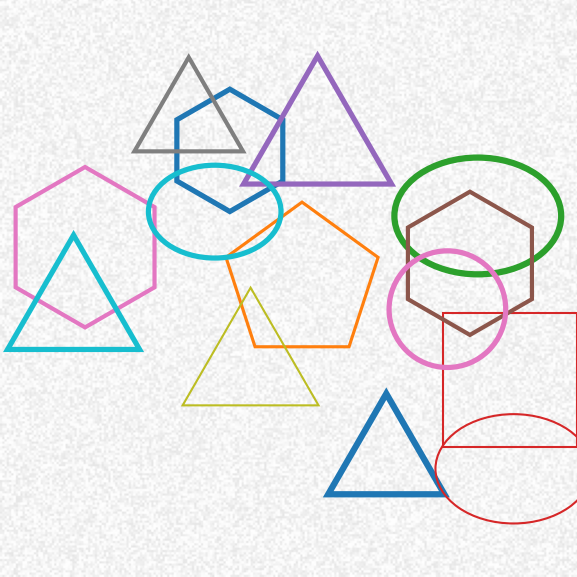[{"shape": "triangle", "thickness": 3, "radius": 0.58, "center": [0.669, 0.201]}, {"shape": "hexagon", "thickness": 2.5, "radius": 0.53, "center": [0.398, 0.739]}, {"shape": "pentagon", "thickness": 1.5, "radius": 0.69, "center": [0.523, 0.511]}, {"shape": "oval", "thickness": 3, "radius": 0.72, "center": [0.827, 0.625]}, {"shape": "oval", "thickness": 1, "radius": 0.68, "center": [0.889, 0.187]}, {"shape": "square", "thickness": 1, "radius": 0.58, "center": [0.883, 0.341]}, {"shape": "triangle", "thickness": 2.5, "radius": 0.74, "center": [0.55, 0.754]}, {"shape": "hexagon", "thickness": 2, "radius": 0.62, "center": [0.814, 0.543]}, {"shape": "circle", "thickness": 2.5, "radius": 0.5, "center": [0.775, 0.464]}, {"shape": "hexagon", "thickness": 2, "radius": 0.69, "center": [0.147, 0.571]}, {"shape": "triangle", "thickness": 2, "radius": 0.54, "center": [0.327, 0.791]}, {"shape": "triangle", "thickness": 1, "radius": 0.68, "center": [0.434, 0.365]}, {"shape": "triangle", "thickness": 2.5, "radius": 0.66, "center": [0.127, 0.46]}, {"shape": "oval", "thickness": 2.5, "radius": 0.57, "center": [0.372, 0.633]}]